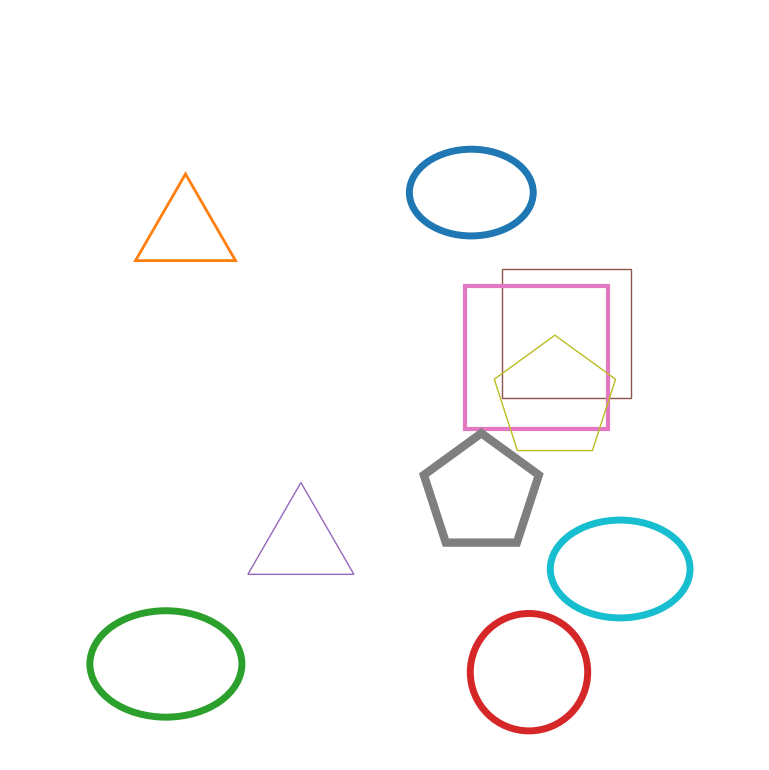[{"shape": "oval", "thickness": 2.5, "radius": 0.4, "center": [0.612, 0.75]}, {"shape": "triangle", "thickness": 1, "radius": 0.38, "center": [0.241, 0.699]}, {"shape": "oval", "thickness": 2.5, "radius": 0.49, "center": [0.215, 0.138]}, {"shape": "circle", "thickness": 2.5, "radius": 0.38, "center": [0.687, 0.127]}, {"shape": "triangle", "thickness": 0.5, "radius": 0.4, "center": [0.391, 0.294]}, {"shape": "square", "thickness": 0.5, "radius": 0.42, "center": [0.736, 0.567]}, {"shape": "square", "thickness": 1.5, "radius": 0.46, "center": [0.697, 0.535]}, {"shape": "pentagon", "thickness": 3, "radius": 0.39, "center": [0.625, 0.359]}, {"shape": "pentagon", "thickness": 0.5, "radius": 0.41, "center": [0.721, 0.482]}, {"shape": "oval", "thickness": 2.5, "radius": 0.45, "center": [0.805, 0.261]}]